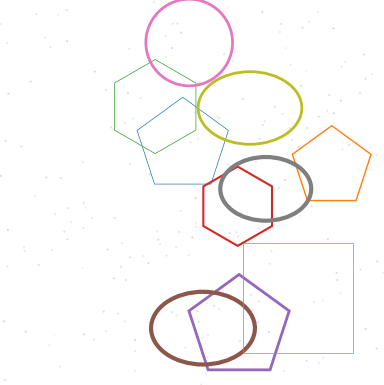[{"shape": "pentagon", "thickness": 0.5, "radius": 0.62, "center": [0.475, 0.623]}, {"shape": "pentagon", "thickness": 1, "radius": 0.54, "center": [0.862, 0.566]}, {"shape": "hexagon", "thickness": 0.5, "radius": 0.61, "center": [0.403, 0.723]}, {"shape": "hexagon", "thickness": 1.5, "radius": 0.51, "center": [0.617, 0.464]}, {"shape": "pentagon", "thickness": 2, "radius": 0.68, "center": [0.621, 0.15]}, {"shape": "oval", "thickness": 3, "radius": 0.67, "center": [0.527, 0.148]}, {"shape": "circle", "thickness": 2, "radius": 0.56, "center": [0.491, 0.89]}, {"shape": "oval", "thickness": 3, "radius": 0.59, "center": [0.69, 0.509]}, {"shape": "oval", "thickness": 2, "radius": 0.67, "center": [0.649, 0.72]}, {"shape": "square", "thickness": 0.5, "radius": 0.71, "center": [0.774, 0.227]}]